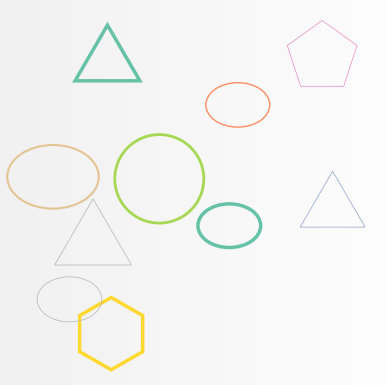[{"shape": "oval", "thickness": 2.5, "radius": 0.4, "center": [0.592, 0.414]}, {"shape": "triangle", "thickness": 2.5, "radius": 0.48, "center": [0.277, 0.838]}, {"shape": "oval", "thickness": 1, "radius": 0.41, "center": [0.614, 0.728]}, {"shape": "triangle", "thickness": 0.5, "radius": 0.48, "center": [0.858, 0.459]}, {"shape": "pentagon", "thickness": 0.5, "radius": 0.47, "center": [0.831, 0.852]}, {"shape": "circle", "thickness": 2, "radius": 0.57, "center": [0.411, 0.535]}, {"shape": "hexagon", "thickness": 2.5, "radius": 0.47, "center": [0.287, 0.133]}, {"shape": "oval", "thickness": 1.5, "radius": 0.59, "center": [0.137, 0.541]}, {"shape": "triangle", "thickness": 0.5, "radius": 0.57, "center": [0.24, 0.369]}, {"shape": "oval", "thickness": 0.5, "radius": 0.42, "center": [0.179, 0.222]}]